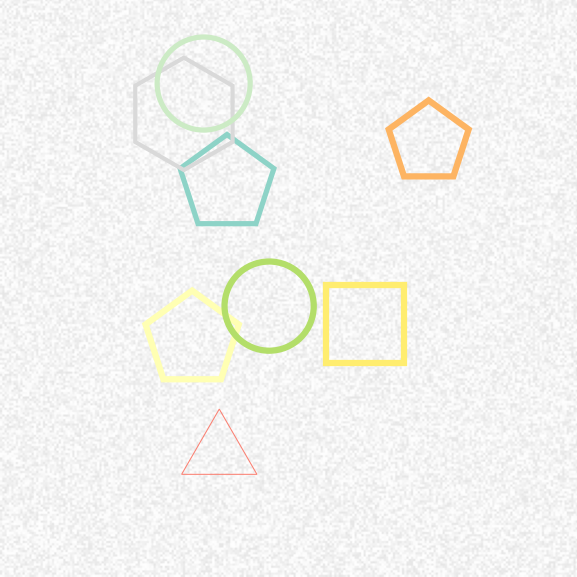[{"shape": "pentagon", "thickness": 2.5, "radius": 0.43, "center": [0.393, 0.681]}, {"shape": "pentagon", "thickness": 3, "radius": 0.42, "center": [0.333, 0.411]}, {"shape": "triangle", "thickness": 0.5, "radius": 0.38, "center": [0.38, 0.215]}, {"shape": "pentagon", "thickness": 3, "radius": 0.36, "center": [0.742, 0.753]}, {"shape": "circle", "thickness": 3, "radius": 0.39, "center": [0.466, 0.469]}, {"shape": "hexagon", "thickness": 2, "radius": 0.49, "center": [0.318, 0.802]}, {"shape": "circle", "thickness": 2.5, "radius": 0.4, "center": [0.353, 0.854]}, {"shape": "square", "thickness": 3, "radius": 0.34, "center": [0.632, 0.438]}]